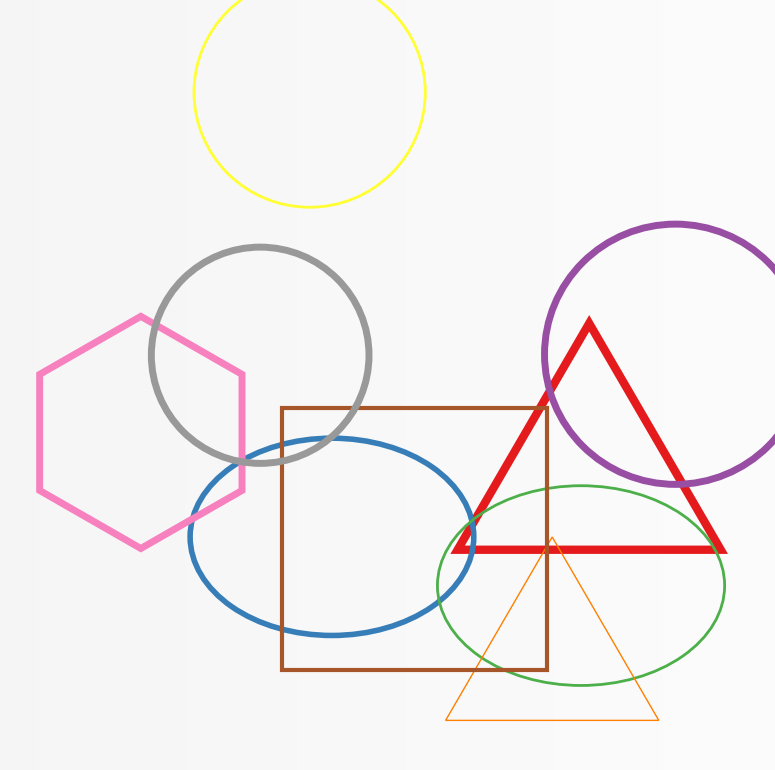[{"shape": "triangle", "thickness": 3, "radius": 0.98, "center": [0.76, 0.384]}, {"shape": "oval", "thickness": 2, "radius": 0.92, "center": [0.428, 0.303]}, {"shape": "oval", "thickness": 1, "radius": 0.93, "center": [0.75, 0.239]}, {"shape": "circle", "thickness": 2.5, "radius": 0.84, "center": [0.872, 0.54]}, {"shape": "triangle", "thickness": 0.5, "radius": 0.79, "center": [0.713, 0.144]}, {"shape": "circle", "thickness": 1, "radius": 0.75, "center": [0.4, 0.88]}, {"shape": "square", "thickness": 1.5, "radius": 0.85, "center": [0.535, 0.3]}, {"shape": "hexagon", "thickness": 2.5, "radius": 0.75, "center": [0.182, 0.438]}, {"shape": "circle", "thickness": 2.5, "radius": 0.7, "center": [0.336, 0.539]}]